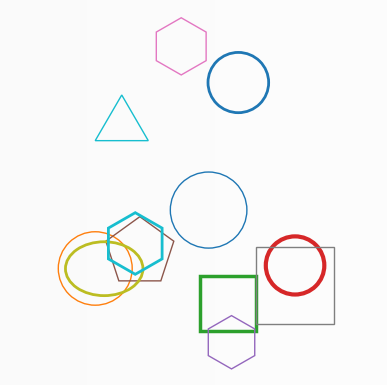[{"shape": "circle", "thickness": 2, "radius": 0.39, "center": [0.615, 0.786]}, {"shape": "circle", "thickness": 1, "radius": 0.49, "center": [0.538, 0.454]}, {"shape": "circle", "thickness": 1, "radius": 0.48, "center": [0.246, 0.303]}, {"shape": "square", "thickness": 2.5, "radius": 0.36, "center": [0.587, 0.211]}, {"shape": "circle", "thickness": 3, "radius": 0.38, "center": [0.761, 0.311]}, {"shape": "hexagon", "thickness": 1, "radius": 0.35, "center": [0.597, 0.111]}, {"shape": "pentagon", "thickness": 1, "radius": 0.46, "center": [0.361, 0.345]}, {"shape": "hexagon", "thickness": 1, "radius": 0.37, "center": [0.468, 0.88]}, {"shape": "square", "thickness": 1, "radius": 0.5, "center": [0.761, 0.258]}, {"shape": "oval", "thickness": 2, "radius": 0.5, "center": [0.269, 0.302]}, {"shape": "hexagon", "thickness": 2, "radius": 0.4, "center": [0.349, 0.368]}, {"shape": "triangle", "thickness": 1, "radius": 0.4, "center": [0.314, 0.674]}]